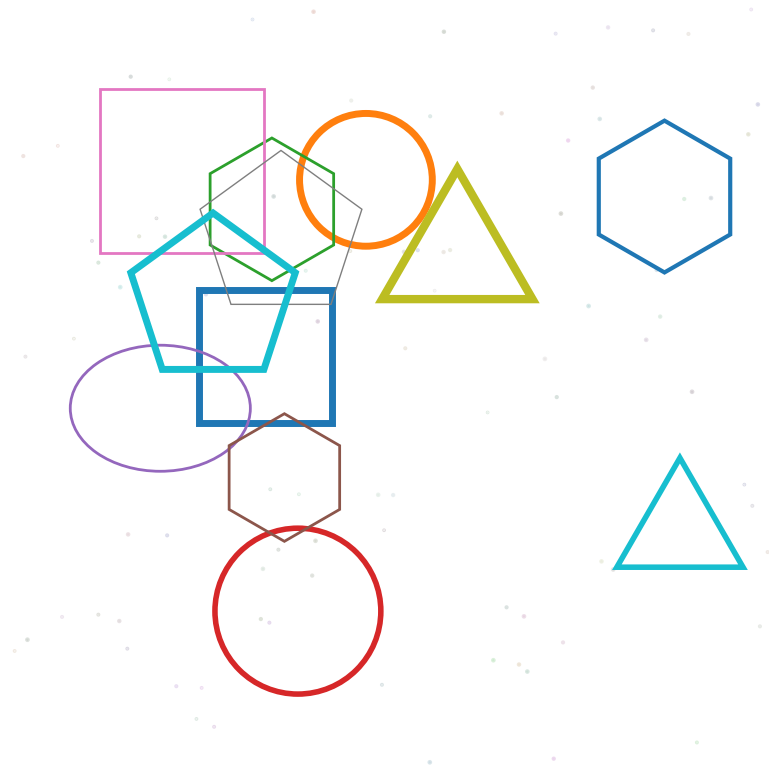[{"shape": "square", "thickness": 2.5, "radius": 0.43, "center": [0.345, 0.537]}, {"shape": "hexagon", "thickness": 1.5, "radius": 0.49, "center": [0.863, 0.745]}, {"shape": "circle", "thickness": 2.5, "radius": 0.43, "center": [0.475, 0.766]}, {"shape": "hexagon", "thickness": 1, "radius": 0.46, "center": [0.353, 0.728]}, {"shape": "circle", "thickness": 2, "radius": 0.54, "center": [0.387, 0.206]}, {"shape": "oval", "thickness": 1, "radius": 0.58, "center": [0.208, 0.47]}, {"shape": "hexagon", "thickness": 1, "radius": 0.41, "center": [0.369, 0.38]}, {"shape": "square", "thickness": 1, "radius": 0.53, "center": [0.236, 0.778]}, {"shape": "pentagon", "thickness": 0.5, "radius": 0.55, "center": [0.365, 0.694]}, {"shape": "triangle", "thickness": 3, "radius": 0.56, "center": [0.594, 0.668]}, {"shape": "pentagon", "thickness": 2.5, "radius": 0.56, "center": [0.277, 0.611]}, {"shape": "triangle", "thickness": 2, "radius": 0.47, "center": [0.883, 0.311]}]